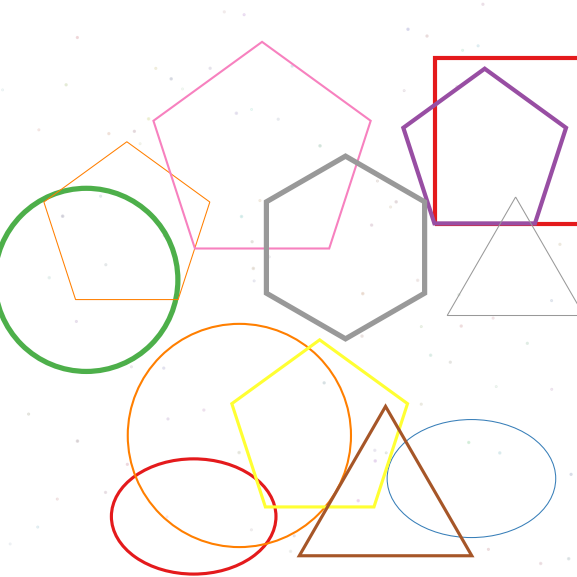[{"shape": "square", "thickness": 2, "radius": 0.72, "center": [0.897, 0.755]}, {"shape": "oval", "thickness": 1.5, "radius": 0.71, "center": [0.335, 0.105]}, {"shape": "oval", "thickness": 0.5, "radius": 0.73, "center": [0.816, 0.17]}, {"shape": "circle", "thickness": 2.5, "radius": 0.79, "center": [0.149, 0.515]}, {"shape": "pentagon", "thickness": 2, "radius": 0.74, "center": [0.839, 0.732]}, {"shape": "circle", "thickness": 1, "radius": 0.97, "center": [0.414, 0.245]}, {"shape": "pentagon", "thickness": 0.5, "radius": 0.76, "center": [0.22, 0.603]}, {"shape": "pentagon", "thickness": 1.5, "radius": 0.8, "center": [0.554, 0.251]}, {"shape": "triangle", "thickness": 1.5, "radius": 0.86, "center": [0.668, 0.123]}, {"shape": "pentagon", "thickness": 1, "radius": 0.99, "center": [0.454, 0.729]}, {"shape": "triangle", "thickness": 0.5, "radius": 0.68, "center": [0.893, 0.521]}, {"shape": "hexagon", "thickness": 2.5, "radius": 0.79, "center": [0.598, 0.571]}]